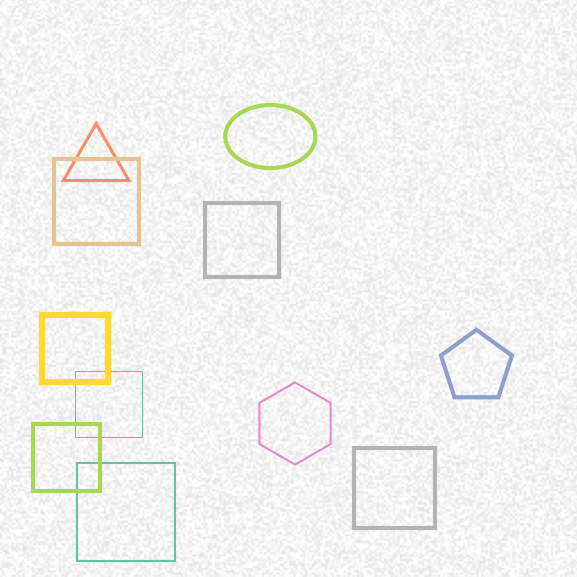[{"shape": "square", "thickness": 1, "radius": 0.42, "center": [0.217, 0.113]}, {"shape": "square", "thickness": 0.5, "radius": 0.29, "center": [0.188, 0.3]}, {"shape": "triangle", "thickness": 1.5, "radius": 0.33, "center": [0.166, 0.719]}, {"shape": "pentagon", "thickness": 2, "radius": 0.32, "center": [0.825, 0.363]}, {"shape": "hexagon", "thickness": 1, "radius": 0.36, "center": [0.511, 0.266]}, {"shape": "square", "thickness": 2, "radius": 0.29, "center": [0.115, 0.207]}, {"shape": "oval", "thickness": 2, "radius": 0.39, "center": [0.468, 0.763]}, {"shape": "square", "thickness": 3, "radius": 0.29, "center": [0.13, 0.396]}, {"shape": "square", "thickness": 2, "radius": 0.37, "center": [0.167, 0.651]}, {"shape": "square", "thickness": 2, "radius": 0.32, "center": [0.419, 0.584]}, {"shape": "square", "thickness": 2, "radius": 0.35, "center": [0.683, 0.154]}]